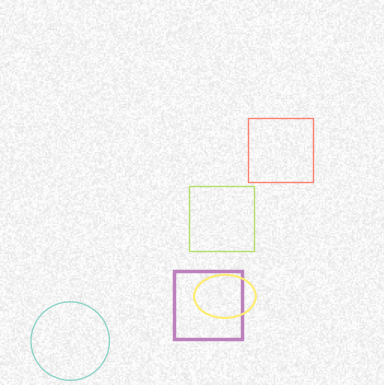[{"shape": "circle", "thickness": 1, "radius": 0.51, "center": [0.182, 0.114]}, {"shape": "square", "thickness": 1, "radius": 0.42, "center": [0.729, 0.61]}, {"shape": "square", "thickness": 1, "radius": 0.42, "center": [0.575, 0.433]}, {"shape": "square", "thickness": 2.5, "radius": 0.44, "center": [0.54, 0.207]}, {"shape": "oval", "thickness": 1.5, "radius": 0.4, "center": [0.584, 0.23]}]